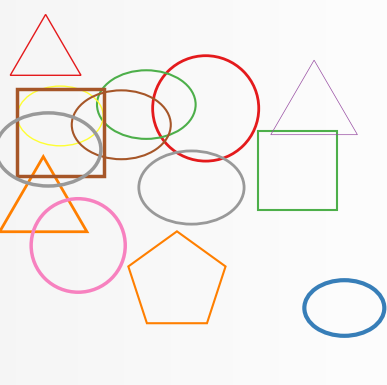[{"shape": "triangle", "thickness": 1, "radius": 0.53, "center": [0.118, 0.857]}, {"shape": "circle", "thickness": 2, "radius": 0.68, "center": [0.531, 0.718]}, {"shape": "oval", "thickness": 3, "radius": 0.52, "center": [0.889, 0.2]}, {"shape": "square", "thickness": 1.5, "radius": 0.51, "center": [0.768, 0.558]}, {"shape": "oval", "thickness": 1.5, "radius": 0.64, "center": [0.378, 0.728]}, {"shape": "triangle", "thickness": 0.5, "radius": 0.65, "center": [0.811, 0.715]}, {"shape": "triangle", "thickness": 2, "radius": 0.65, "center": [0.112, 0.463]}, {"shape": "pentagon", "thickness": 1.5, "radius": 0.66, "center": [0.457, 0.267]}, {"shape": "oval", "thickness": 1, "radius": 0.55, "center": [0.156, 0.699]}, {"shape": "oval", "thickness": 1.5, "radius": 0.64, "center": [0.313, 0.676]}, {"shape": "square", "thickness": 2.5, "radius": 0.56, "center": [0.156, 0.656]}, {"shape": "circle", "thickness": 2.5, "radius": 0.61, "center": [0.202, 0.362]}, {"shape": "oval", "thickness": 2.5, "radius": 0.68, "center": [0.125, 0.612]}, {"shape": "oval", "thickness": 2, "radius": 0.68, "center": [0.494, 0.513]}]